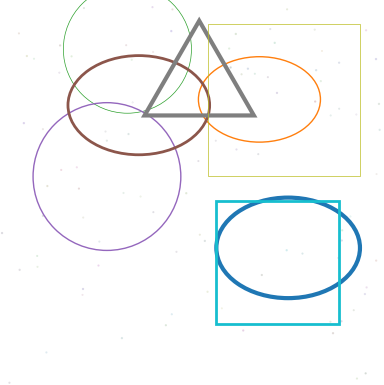[{"shape": "oval", "thickness": 3, "radius": 0.93, "center": [0.748, 0.356]}, {"shape": "oval", "thickness": 1, "radius": 0.79, "center": [0.674, 0.742]}, {"shape": "circle", "thickness": 0.5, "radius": 0.83, "center": [0.331, 0.872]}, {"shape": "circle", "thickness": 1, "radius": 0.96, "center": [0.278, 0.541]}, {"shape": "oval", "thickness": 2, "radius": 0.92, "center": [0.361, 0.727]}, {"shape": "triangle", "thickness": 3, "radius": 0.82, "center": [0.517, 0.782]}, {"shape": "square", "thickness": 0.5, "radius": 0.99, "center": [0.738, 0.74]}, {"shape": "square", "thickness": 2, "radius": 0.8, "center": [0.721, 0.319]}]